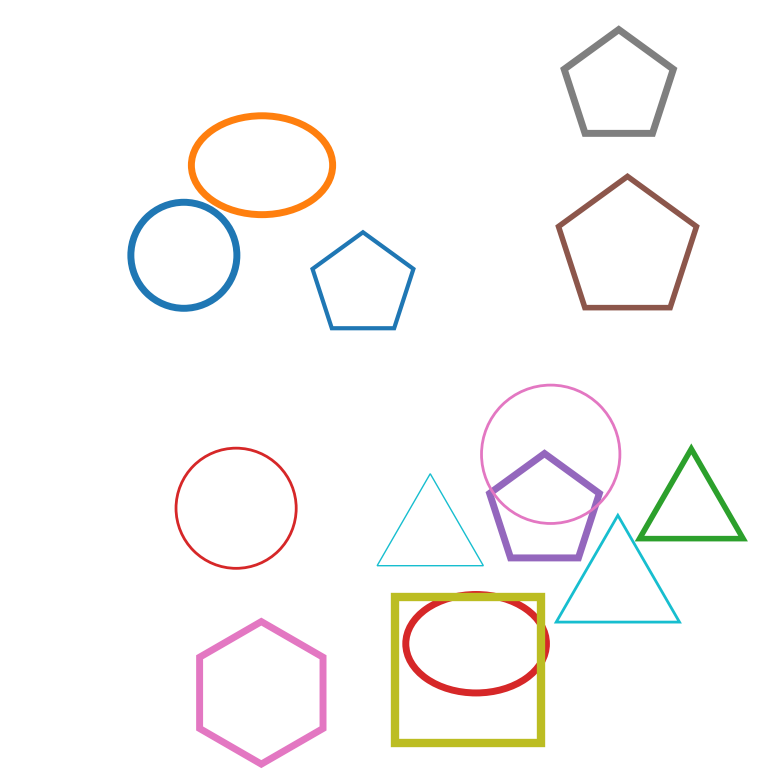[{"shape": "pentagon", "thickness": 1.5, "radius": 0.34, "center": [0.471, 0.629]}, {"shape": "circle", "thickness": 2.5, "radius": 0.34, "center": [0.239, 0.668]}, {"shape": "oval", "thickness": 2.5, "radius": 0.46, "center": [0.34, 0.785]}, {"shape": "triangle", "thickness": 2, "radius": 0.39, "center": [0.898, 0.339]}, {"shape": "circle", "thickness": 1, "radius": 0.39, "center": [0.307, 0.34]}, {"shape": "oval", "thickness": 2.5, "radius": 0.46, "center": [0.618, 0.164]}, {"shape": "pentagon", "thickness": 2.5, "radius": 0.37, "center": [0.707, 0.336]}, {"shape": "pentagon", "thickness": 2, "radius": 0.47, "center": [0.815, 0.677]}, {"shape": "hexagon", "thickness": 2.5, "radius": 0.46, "center": [0.339, 0.1]}, {"shape": "circle", "thickness": 1, "radius": 0.45, "center": [0.715, 0.41]}, {"shape": "pentagon", "thickness": 2.5, "radius": 0.37, "center": [0.804, 0.887]}, {"shape": "square", "thickness": 3, "radius": 0.47, "center": [0.607, 0.13]}, {"shape": "triangle", "thickness": 0.5, "radius": 0.4, "center": [0.559, 0.305]}, {"shape": "triangle", "thickness": 1, "radius": 0.46, "center": [0.802, 0.238]}]